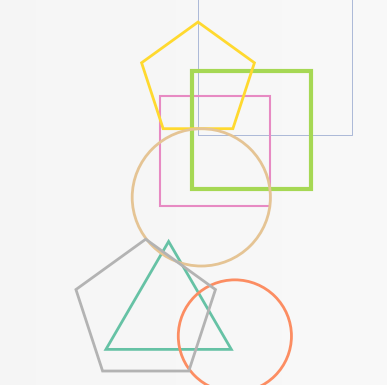[{"shape": "triangle", "thickness": 2, "radius": 0.93, "center": [0.435, 0.186]}, {"shape": "circle", "thickness": 2, "radius": 0.73, "center": [0.606, 0.127]}, {"shape": "square", "thickness": 0.5, "radius": 1.0, "center": [0.709, 0.848]}, {"shape": "square", "thickness": 1.5, "radius": 0.71, "center": [0.555, 0.607]}, {"shape": "square", "thickness": 3, "radius": 0.76, "center": [0.649, 0.663]}, {"shape": "pentagon", "thickness": 2, "radius": 0.77, "center": [0.511, 0.79]}, {"shape": "circle", "thickness": 2, "radius": 0.89, "center": [0.52, 0.487]}, {"shape": "pentagon", "thickness": 2, "radius": 0.95, "center": [0.376, 0.189]}]